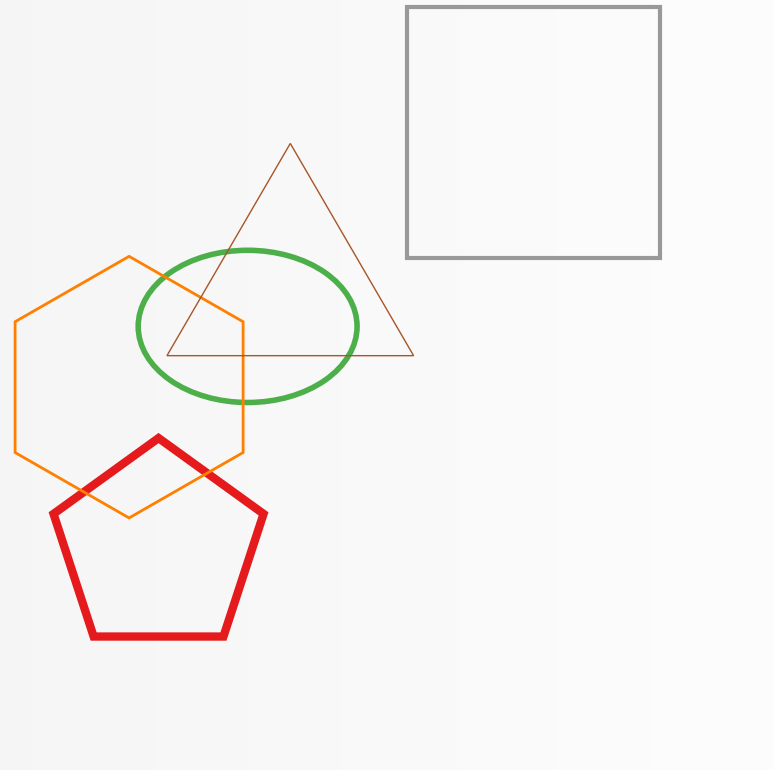[{"shape": "pentagon", "thickness": 3, "radius": 0.71, "center": [0.205, 0.289]}, {"shape": "oval", "thickness": 2, "radius": 0.71, "center": [0.32, 0.576]}, {"shape": "hexagon", "thickness": 1, "radius": 0.85, "center": [0.167, 0.497]}, {"shape": "triangle", "thickness": 0.5, "radius": 0.92, "center": [0.375, 0.63]}, {"shape": "square", "thickness": 1.5, "radius": 0.82, "center": [0.688, 0.828]}]